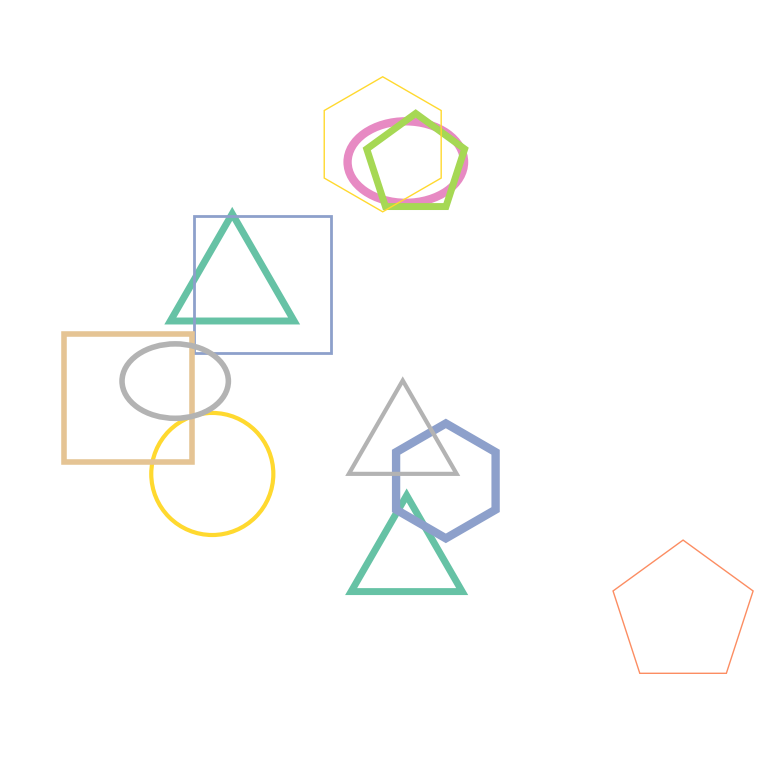[{"shape": "triangle", "thickness": 2.5, "radius": 0.46, "center": [0.302, 0.63]}, {"shape": "triangle", "thickness": 2.5, "radius": 0.42, "center": [0.528, 0.273]}, {"shape": "pentagon", "thickness": 0.5, "radius": 0.48, "center": [0.887, 0.203]}, {"shape": "square", "thickness": 1, "radius": 0.44, "center": [0.341, 0.631]}, {"shape": "hexagon", "thickness": 3, "radius": 0.37, "center": [0.579, 0.375]}, {"shape": "oval", "thickness": 3, "radius": 0.38, "center": [0.527, 0.79]}, {"shape": "pentagon", "thickness": 2.5, "radius": 0.33, "center": [0.54, 0.786]}, {"shape": "circle", "thickness": 1.5, "radius": 0.4, "center": [0.276, 0.384]}, {"shape": "hexagon", "thickness": 0.5, "radius": 0.44, "center": [0.497, 0.813]}, {"shape": "square", "thickness": 2, "radius": 0.42, "center": [0.166, 0.483]}, {"shape": "triangle", "thickness": 1.5, "radius": 0.4, "center": [0.523, 0.425]}, {"shape": "oval", "thickness": 2, "radius": 0.35, "center": [0.228, 0.505]}]